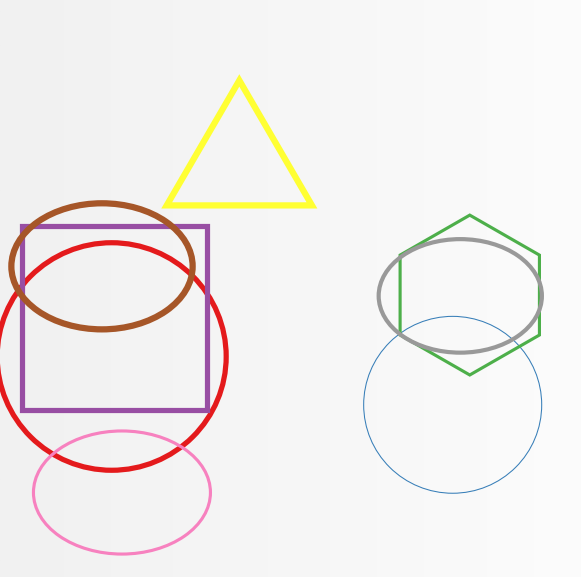[{"shape": "circle", "thickness": 2.5, "radius": 0.98, "center": [0.192, 0.382]}, {"shape": "circle", "thickness": 0.5, "radius": 0.77, "center": [0.779, 0.298]}, {"shape": "hexagon", "thickness": 1.5, "radius": 0.69, "center": [0.808, 0.488]}, {"shape": "square", "thickness": 2.5, "radius": 0.8, "center": [0.197, 0.448]}, {"shape": "triangle", "thickness": 3, "radius": 0.72, "center": [0.412, 0.716]}, {"shape": "oval", "thickness": 3, "radius": 0.78, "center": [0.175, 0.538]}, {"shape": "oval", "thickness": 1.5, "radius": 0.76, "center": [0.21, 0.146]}, {"shape": "oval", "thickness": 2, "radius": 0.7, "center": [0.792, 0.487]}]